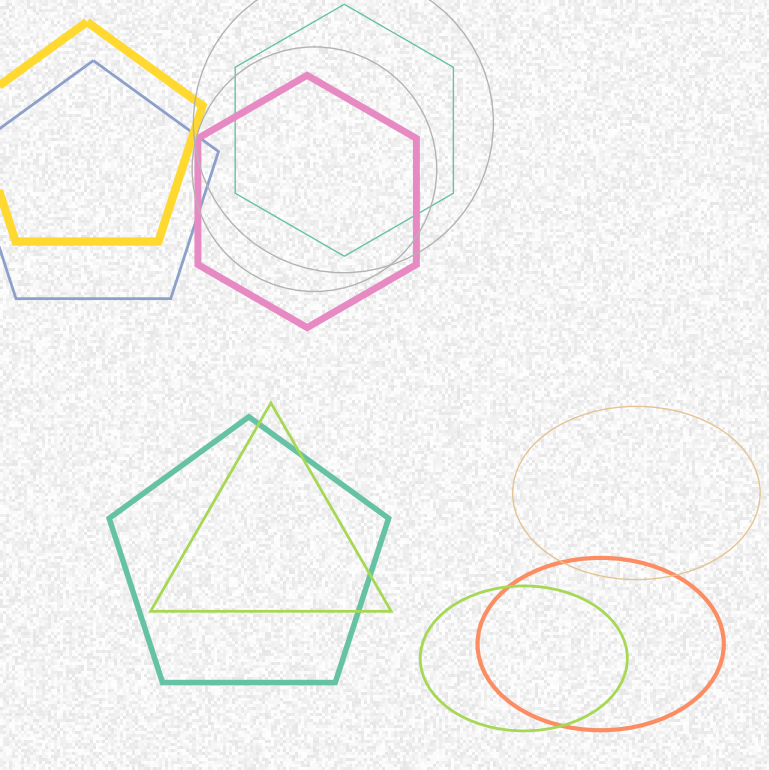[{"shape": "hexagon", "thickness": 0.5, "radius": 0.82, "center": [0.447, 0.831]}, {"shape": "pentagon", "thickness": 2, "radius": 0.95, "center": [0.323, 0.268]}, {"shape": "oval", "thickness": 1.5, "radius": 0.8, "center": [0.78, 0.164]}, {"shape": "pentagon", "thickness": 1, "radius": 0.85, "center": [0.121, 0.75]}, {"shape": "hexagon", "thickness": 2.5, "radius": 0.82, "center": [0.399, 0.738]}, {"shape": "oval", "thickness": 1, "radius": 0.67, "center": [0.68, 0.145]}, {"shape": "triangle", "thickness": 1, "radius": 0.9, "center": [0.352, 0.296]}, {"shape": "pentagon", "thickness": 3, "radius": 0.79, "center": [0.113, 0.814]}, {"shape": "oval", "thickness": 0.5, "radius": 0.8, "center": [0.826, 0.36]}, {"shape": "circle", "thickness": 0.5, "radius": 0.97, "center": [0.446, 0.841]}, {"shape": "circle", "thickness": 0.5, "radius": 0.79, "center": [0.408, 0.78]}]